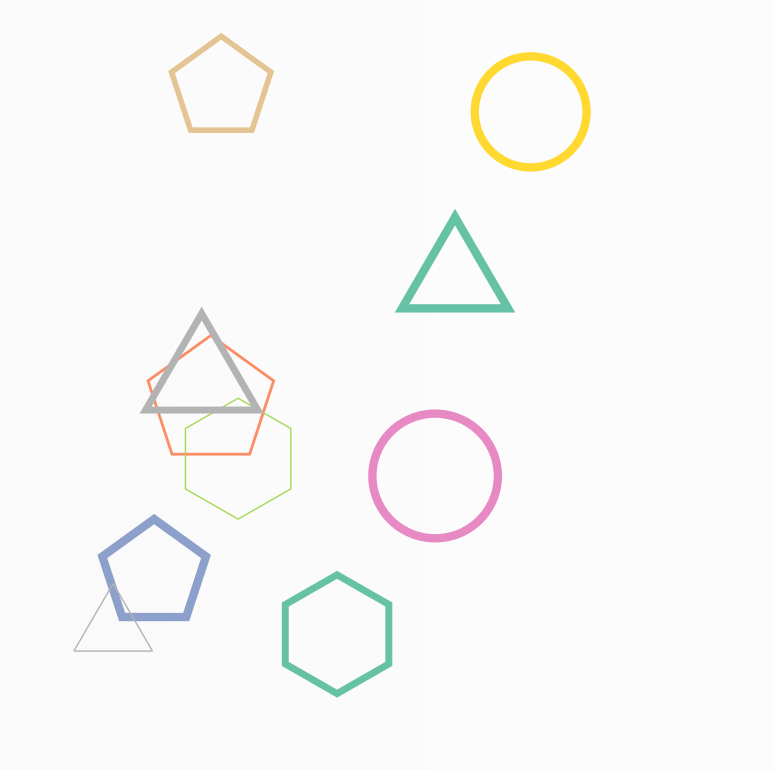[{"shape": "hexagon", "thickness": 2.5, "radius": 0.39, "center": [0.435, 0.176]}, {"shape": "triangle", "thickness": 3, "radius": 0.4, "center": [0.587, 0.639]}, {"shape": "pentagon", "thickness": 1, "radius": 0.43, "center": [0.272, 0.479]}, {"shape": "pentagon", "thickness": 3, "radius": 0.35, "center": [0.199, 0.256]}, {"shape": "circle", "thickness": 3, "radius": 0.4, "center": [0.561, 0.382]}, {"shape": "hexagon", "thickness": 0.5, "radius": 0.39, "center": [0.307, 0.404]}, {"shape": "circle", "thickness": 3, "radius": 0.36, "center": [0.685, 0.855]}, {"shape": "pentagon", "thickness": 2, "radius": 0.34, "center": [0.285, 0.886]}, {"shape": "triangle", "thickness": 2.5, "radius": 0.42, "center": [0.26, 0.509]}, {"shape": "triangle", "thickness": 0.5, "radius": 0.29, "center": [0.146, 0.184]}]